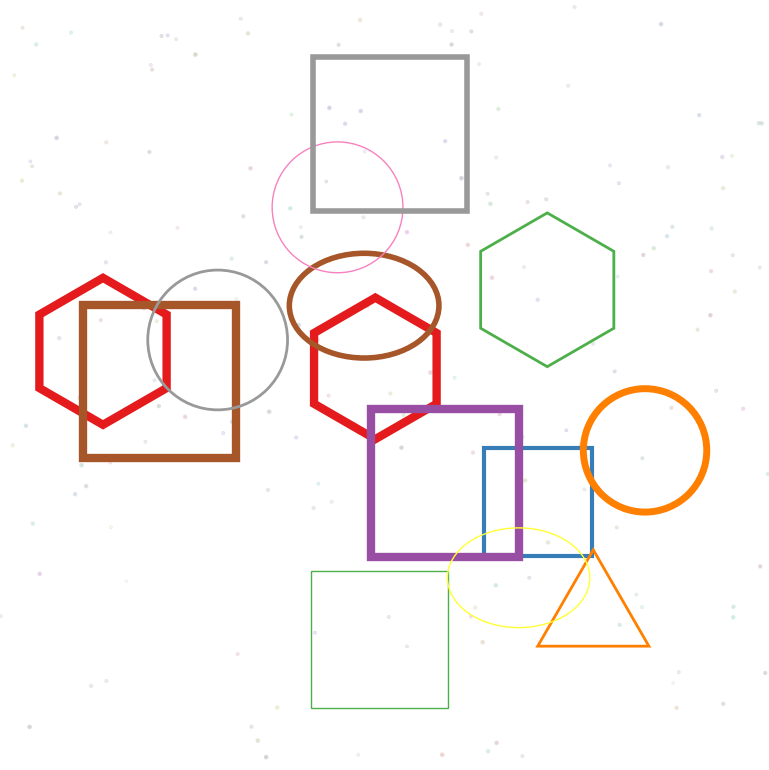[{"shape": "hexagon", "thickness": 3, "radius": 0.48, "center": [0.134, 0.544]}, {"shape": "hexagon", "thickness": 3, "radius": 0.46, "center": [0.487, 0.522]}, {"shape": "square", "thickness": 1.5, "radius": 0.35, "center": [0.698, 0.348]}, {"shape": "square", "thickness": 0.5, "radius": 0.45, "center": [0.493, 0.169]}, {"shape": "hexagon", "thickness": 1, "radius": 0.5, "center": [0.711, 0.624]}, {"shape": "square", "thickness": 3, "radius": 0.48, "center": [0.578, 0.373]}, {"shape": "triangle", "thickness": 1, "radius": 0.42, "center": [0.771, 0.203]}, {"shape": "circle", "thickness": 2.5, "radius": 0.4, "center": [0.838, 0.415]}, {"shape": "oval", "thickness": 0.5, "radius": 0.46, "center": [0.674, 0.25]}, {"shape": "square", "thickness": 3, "radius": 0.5, "center": [0.207, 0.505]}, {"shape": "oval", "thickness": 2, "radius": 0.49, "center": [0.473, 0.603]}, {"shape": "circle", "thickness": 0.5, "radius": 0.42, "center": [0.438, 0.731]}, {"shape": "square", "thickness": 2, "radius": 0.5, "center": [0.506, 0.826]}, {"shape": "circle", "thickness": 1, "radius": 0.45, "center": [0.283, 0.558]}]